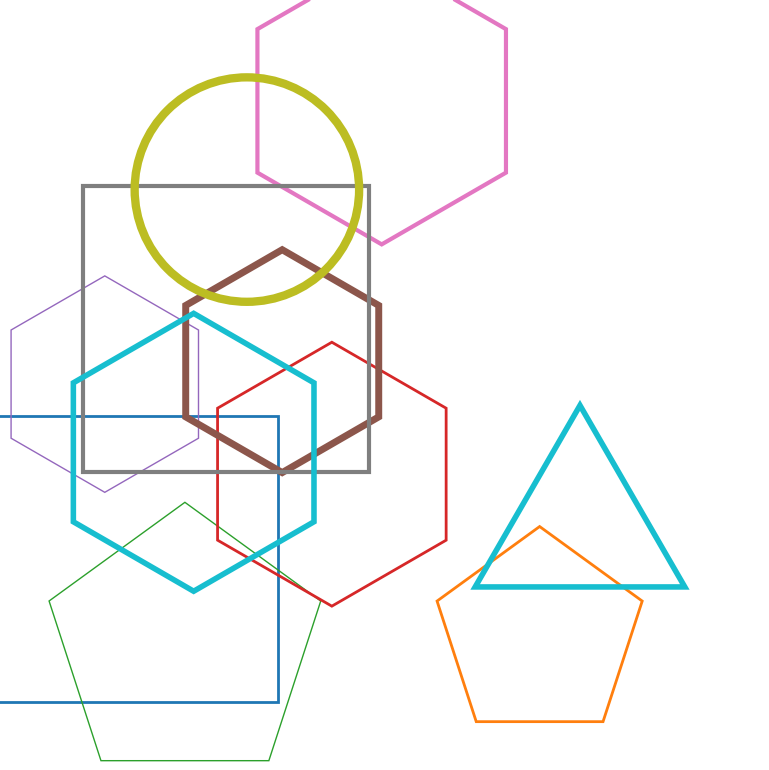[{"shape": "square", "thickness": 1, "radius": 0.93, "center": [0.175, 0.274]}, {"shape": "pentagon", "thickness": 1, "radius": 0.7, "center": [0.701, 0.176]}, {"shape": "pentagon", "thickness": 0.5, "radius": 0.93, "center": [0.24, 0.162]}, {"shape": "hexagon", "thickness": 1, "radius": 0.86, "center": [0.431, 0.384]}, {"shape": "hexagon", "thickness": 0.5, "radius": 0.7, "center": [0.136, 0.501]}, {"shape": "hexagon", "thickness": 2.5, "radius": 0.72, "center": [0.367, 0.531]}, {"shape": "hexagon", "thickness": 1.5, "radius": 0.93, "center": [0.496, 0.869]}, {"shape": "square", "thickness": 1.5, "radius": 0.93, "center": [0.293, 0.573]}, {"shape": "circle", "thickness": 3, "radius": 0.73, "center": [0.321, 0.754]}, {"shape": "hexagon", "thickness": 2, "radius": 0.9, "center": [0.252, 0.413]}, {"shape": "triangle", "thickness": 2, "radius": 0.79, "center": [0.753, 0.316]}]